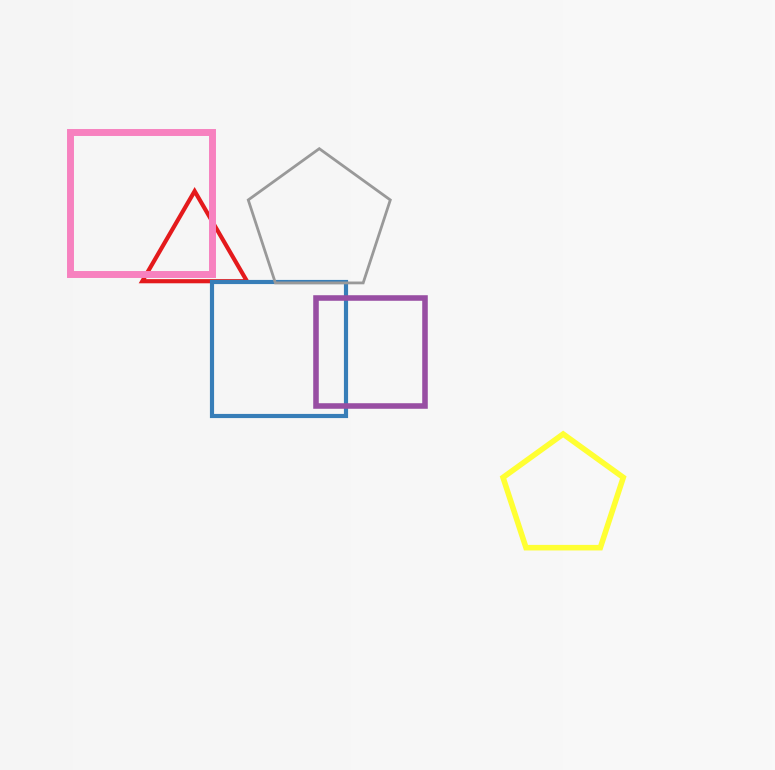[{"shape": "triangle", "thickness": 1.5, "radius": 0.39, "center": [0.251, 0.674]}, {"shape": "square", "thickness": 1.5, "radius": 0.43, "center": [0.36, 0.547]}, {"shape": "square", "thickness": 2, "radius": 0.35, "center": [0.478, 0.543]}, {"shape": "pentagon", "thickness": 2, "radius": 0.41, "center": [0.727, 0.355]}, {"shape": "square", "thickness": 2.5, "radius": 0.46, "center": [0.182, 0.736]}, {"shape": "pentagon", "thickness": 1, "radius": 0.48, "center": [0.412, 0.711]}]